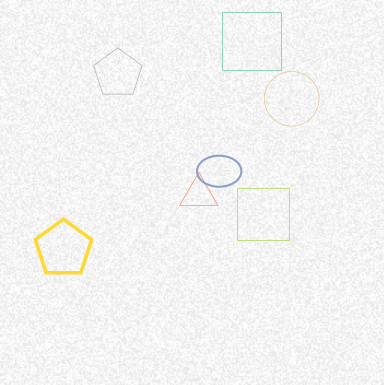[{"shape": "square", "thickness": 0.5, "radius": 0.38, "center": [0.654, 0.893]}, {"shape": "triangle", "thickness": 0.5, "radius": 0.29, "center": [0.516, 0.495]}, {"shape": "oval", "thickness": 1.5, "radius": 0.29, "center": [0.569, 0.555]}, {"shape": "square", "thickness": 0.5, "radius": 0.34, "center": [0.683, 0.445]}, {"shape": "pentagon", "thickness": 2.5, "radius": 0.38, "center": [0.165, 0.354]}, {"shape": "circle", "thickness": 0.5, "radius": 0.35, "center": [0.758, 0.743]}, {"shape": "pentagon", "thickness": 0.5, "radius": 0.33, "center": [0.306, 0.809]}]